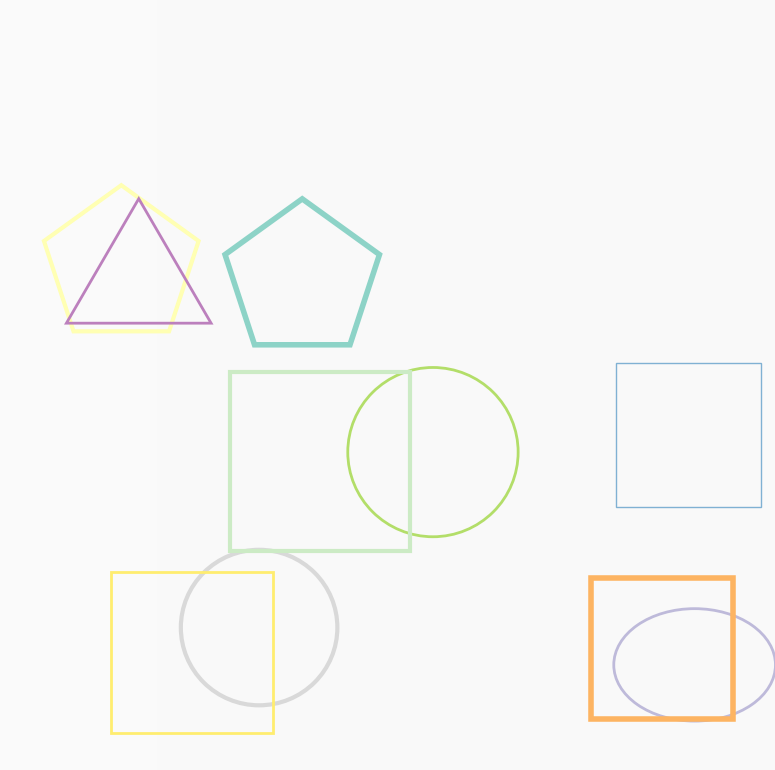[{"shape": "pentagon", "thickness": 2, "radius": 0.52, "center": [0.39, 0.637]}, {"shape": "pentagon", "thickness": 1.5, "radius": 0.52, "center": [0.156, 0.655]}, {"shape": "oval", "thickness": 1, "radius": 0.52, "center": [0.896, 0.137]}, {"shape": "square", "thickness": 0.5, "radius": 0.47, "center": [0.889, 0.435]}, {"shape": "square", "thickness": 2, "radius": 0.46, "center": [0.854, 0.158]}, {"shape": "circle", "thickness": 1, "radius": 0.55, "center": [0.559, 0.413]}, {"shape": "circle", "thickness": 1.5, "radius": 0.5, "center": [0.334, 0.185]}, {"shape": "triangle", "thickness": 1, "radius": 0.54, "center": [0.179, 0.634]}, {"shape": "square", "thickness": 1.5, "radius": 0.58, "center": [0.413, 0.401]}, {"shape": "square", "thickness": 1, "radius": 0.52, "center": [0.248, 0.153]}]